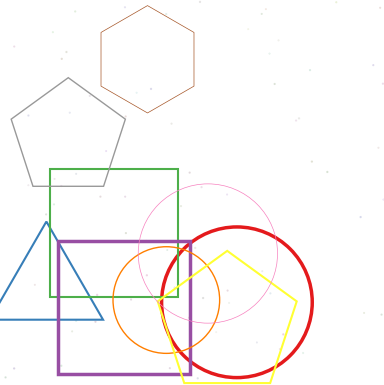[{"shape": "circle", "thickness": 2.5, "radius": 0.98, "center": [0.615, 0.215]}, {"shape": "triangle", "thickness": 1.5, "radius": 0.85, "center": [0.12, 0.255]}, {"shape": "square", "thickness": 1.5, "radius": 0.83, "center": [0.297, 0.395]}, {"shape": "square", "thickness": 2.5, "radius": 0.86, "center": [0.321, 0.201]}, {"shape": "circle", "thickness": 1, "radius": 0.69, "center": [0.432, 0.221]}, {"shape": "pentagon", "thickness": 1.5, "radius": 0.95, "center": [0.59, 0.159]}, {"shape": "hexagon", "thickness": 0.5, "radius": 0.7, "center": [0.383, 0.846]}, {"shape": "circle", "thickness": 0.5, "radius": 0.9, "center": [0.54, 0.342]}, {"shape": "pentagon", "thickness": 1, "radius": 0.78, "center": [0.177, 0.642]}]